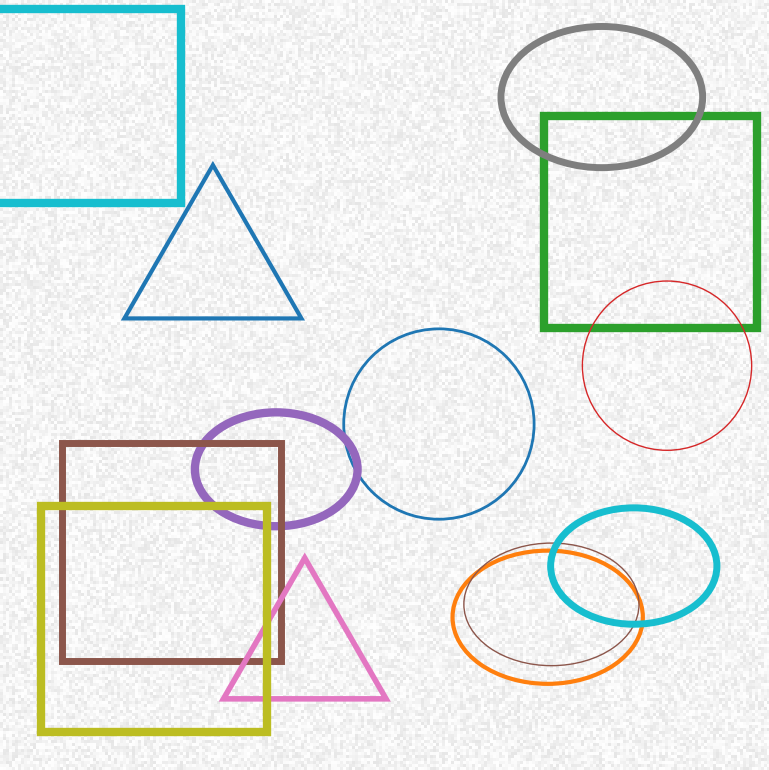[{"shape": "circle", "thickness": 1, "radius": 0.62, "center": [0.57, 0.449]}, {"shape": "triangle", "thickness": 1.5, "radius": 0.66, "center": [0.277, 0.653]}, {"shape": "oval", "thickness": 1.5, "radius": 0.62, "center": [0.711, 0.198]}, {"shape": "square", "thickness": 3, "radius": 0.69, "center": [0.845, 0.712]}, {"shape": "circle", "thickness": 0.5, "radius": 0.55, "center": [0.866, 0.525]}, {"shape": "oval", "thickness": 3, "radius": 0.53, "center": [0.359, 0.391]}, {"shape": "oval", "thickness": 0.5, "radius": 0.57, "center": [0.716, 0.215]}, {"shape": "square", "thickness": 2.5, "radius": 0.71, "center": [0.223, 0.283]}, {"shape": "triangle", "thickness": 2, "radius": 0.61, "center": [0.396, 0.153]}, {"shape": "oval", "thickness": 2.5, "radius": 0.65, "center": [0.782, 0.874]}, {"shape": "square", "thickness": 3, "radius": 0.73, "center": [0.2, 0.197]}, {"shape": "oval", "thickness": 2.5, "radius": 0.54, "center": [0.823, 0.265]}, {"shape": "square", "thickness": 3, "radius": 0.63, "center": [0.108, 0.862]}]